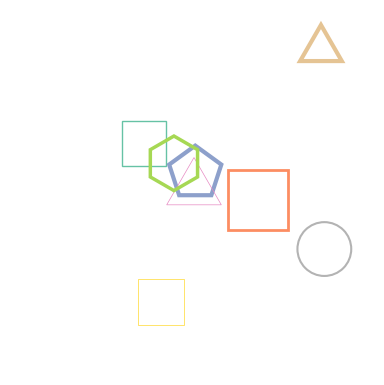[{"shape": "square", "thickness": 1, "radius": 0.29, "center": [0.374, 0.627]}, {"shape": "square", "thickness": 2, "radius": 0.39, "center": [0.671, 0.481]}, {"shape": "pentagon", "thickness": 3, "radius": 0.36, "center": [0.507, 0.551]}, {"shape": "triangle", "thickness": 0.5, "radius": 0.41, "center": [0.504, 0.509]}, {"shape": "hexagon", "thickness": 2.5, "radius": 0.35, "center": [0.452, 0.576]}, {"shape": "square", "thickness": 0.5, "radius": 0.3, "center": [0.419, 0.214]}, {"shape": "triangle", "thickness": 3, "radius": 0.31, "center": [0.834, 0.873]}, {"shape": "circle", "thickness": 1.5, "radius": 0.35, "center": [0.842, 0.353]}]